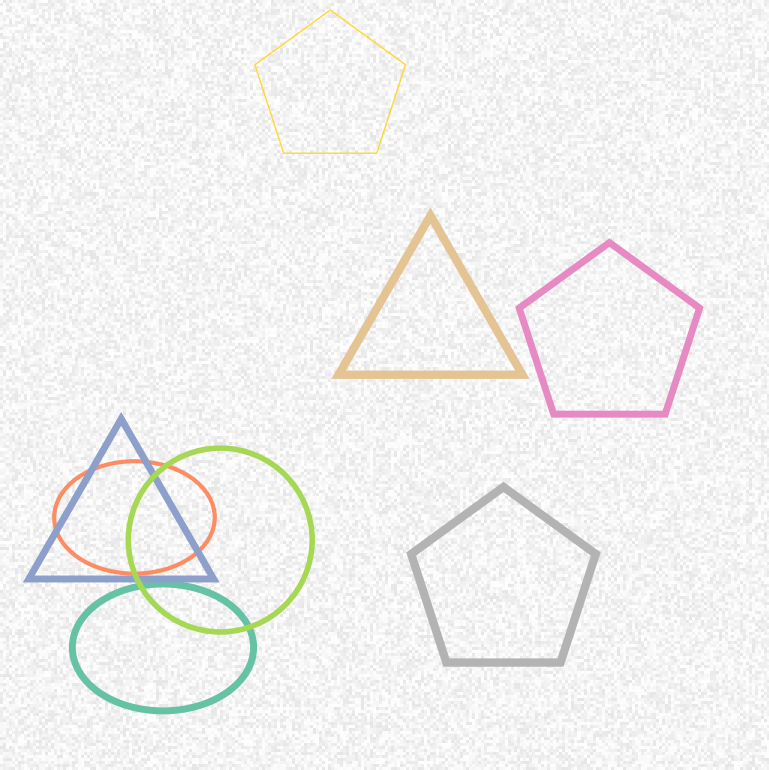[{"shape": "oval", "thickness": 2.5, "radius": 0.59, "center": [0.212, 0.159]}, {"shape": "oval", "thickness": 1.5, "radius": 0.52, "center": [0.175, 0.328]}, {"shape": "triangle", "thickness": 2.5, "radius": 0.69, "center": [0.157, 0.317]}, {"shape": "pentagon", "thickness": 2.5, "radius": 0.62, "center": [0.791, 0.562]}, {"shape": "circle", "thickness": 2, "radius": 0.6, "center": [0.286, 0.299]}, {"shape": "pentagon", "thickness": 0.5, "radius": 0.51, "center": [0.429, 0.884]}, {"shape": "triangle", "thickness": 3, "radius": 0.69, "center": [0.559, 0.582]}, {"shape": "pentagon", "thickness": 3, "radius": 0.63, "center": [0.654, 0.242]}]